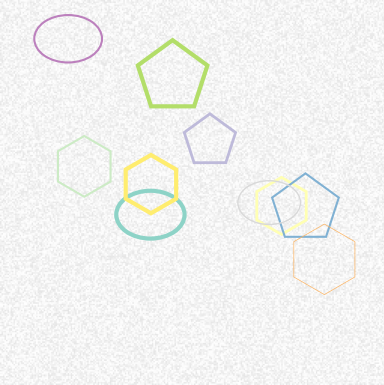[{"shape": "oval", "thickness": 3, "radius": 0.44, "center": [0.391, 0.442]}, {"shape": "hexagon", "thickness": 2, "radius": 0.37, "center": [0.731, 0.465]}, {"shape": "pentagon", "thickness": 2, "radius": 0.35, "center": [0.545, 0.634]}, {"shape": "pentagon", "thickness": 1.5, "radius": 0.46, "center": [0.793, 0.459]}, {"shape": "hexagon", "thickness": 0.5, "radius": 0.46, "center": [0.842, 0.326]}, {"shape": "pentagon", "thickness": 3, "radius": 0.48, "center": [0.448, 0.801]}, {"shape": "oval", "thickness": 1, "radius": 0.41, "center": [0.699, 0.474]}, {"shape": "oval", "thickness": 1.5, "radius": 0.44, "center": [0.177, 0.899]}, {"shape": "hexagon", "thickness": 1.5, "radius": 0.39, "center": [0.219, 0.568]}, {"shape": "hexagon", "thickness": 3, "radius": 0.38, "center": [0.392, 0.522]}]